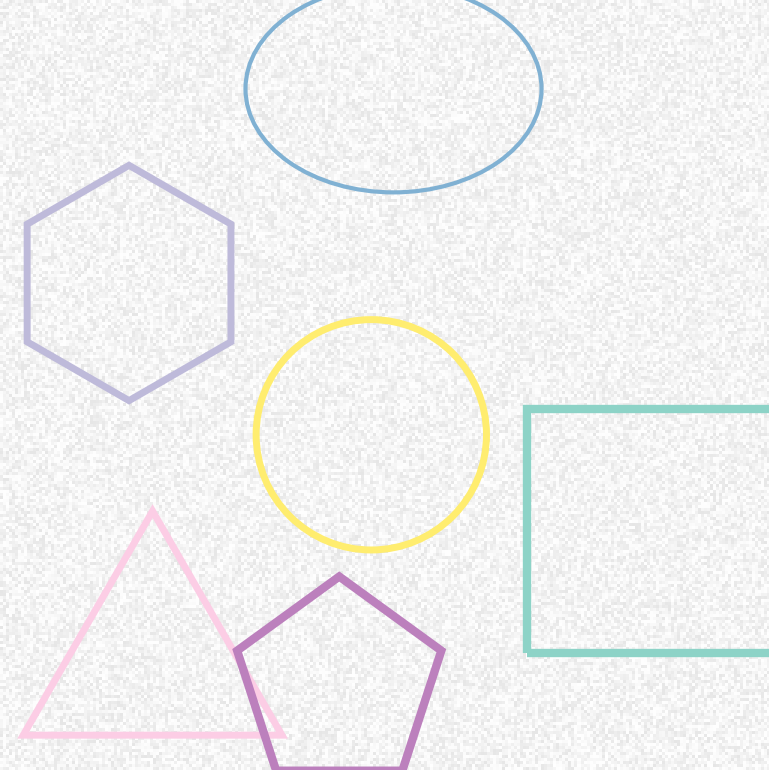[{"shape": "square", "thickness": 3, "radius": 0.79, "center": [0.843, 0.31]}, {"shape": "hexagon", "thickness": 2.5, "radius": 0.76, "center": [0.168, 0.632]}, {"shape": "oval", "thickness": 1.5, "radius": 0.96, "center": [0.511, 0.885]}, {"shape": "triangle", "thickness": 2.5, "radius": 0.97, "center": [0.198, 0.142]}, {"shape": "pentagon", "thickness": 3, "radius": 0.7, "center": [0.441, 0.112]}, {"shape": "circle", "thickness": 2.5, "radius": 0.75, "center": [0.482, 0.435]}]